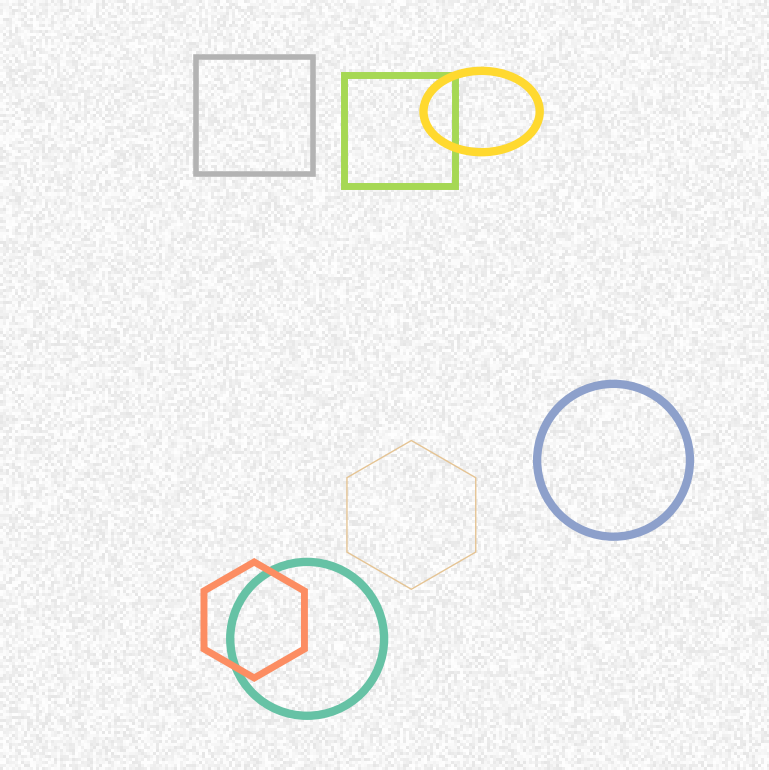[{"shape": "circle", "thickness": 3, "radius": 0.5, "center": [0.399, 0.17]}, {"shape": "hexagon", "thickness": 2.5, "radius": 0.38, "center": [0.33, 0.195]}, {"shape": "circle", "thickness": 3, "radius": 0.5, "center": [0.797, 0.402]}, {"shape": "square", "thickness": 2.5, "radius": 0.36, "center": [0.519, 0.831]}, {"shape": "oval", "thickness": 3, "radius": 0.38, "center": [0.625, 0.855]}, {"shape": "hexagon", "thickness": 0.5, "radius": 0.48, "center": [0.534, 0.331]}, {"shape": "square", "thickness": 2, "radius": 0.38, "center": [0.331, 0.85]}]